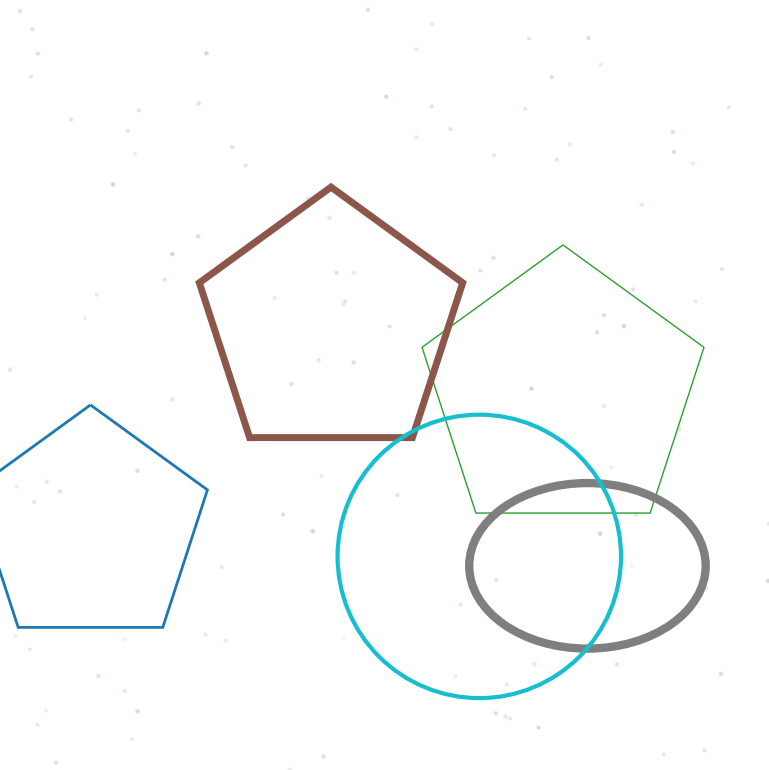[{"shape": "pentagon", "thickness": 1, "radius": 0.8, "center": [0.117, 0.314]}, {"shape": "pentagon", "thickness": 0.5, "radius": 0.96, "center": [0.731, 0.489]}, {"shape": "pentagon", "thickness": 2.5, "radius": 0.9, "center": [0.43, 0.577]}, {"shape": "oval", "thickness": 3, "radius": 0.77, "center": [0.763, 0.265]}, {"shape": "circle", "thickness": 1.5, "radius": 0.92, "center": [0.622, 0.277]}]